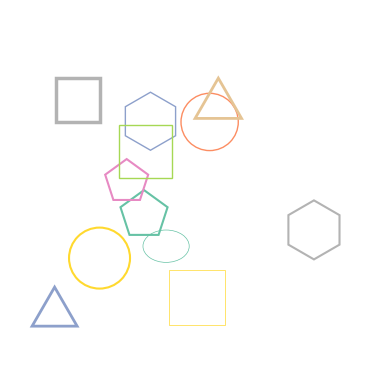[{"shape": "pentagon", "thickness": 1.5, "radius": 0.32, "center": [0.374, 0.442]}, {"shape": "oval", "thickness": 0.5, "radius": 0.3, "center": [0.431, 0.361]}, {"shape": "circle", "thickness": 1, "radius": 0.37, "center": [0.545, 0.683]}, {"shape": "hexagon", "thickness": 1, "radius": 0.38, "center": [0.391, 0.685]}, {"shape": "triangle", "thickness": 2, "radius": 0.34, "center": [0.142, 0.187]}, {"shape": "pentagon", "thickness": 1.5, "radius": 0.29, "center": [0.329, 0.528]}, {"shape": "square", "thickness": 1, "radius": 0.35, "center": [0.377, 0.606]}, {"shape": "square", "thickness": 0.5, "radius": 0.36, "center": [0.513, 0.227]}, {"shape": "circle", "thickness": 1.5, "radius": 0.4, "center": [0.259, 0.33]}, {"shape": "triangle", "thickness": 2, "radius": 0.35, "center": [0.567, 0.727]}, {"shape": "hexagon", "thickness": 1.5, "radius": 0.38, "center": [0.815, 0.403]}, {"shape": "square", "thickness": 2.5, "radius": 0.29, "center": [0.203, 0.74]}]